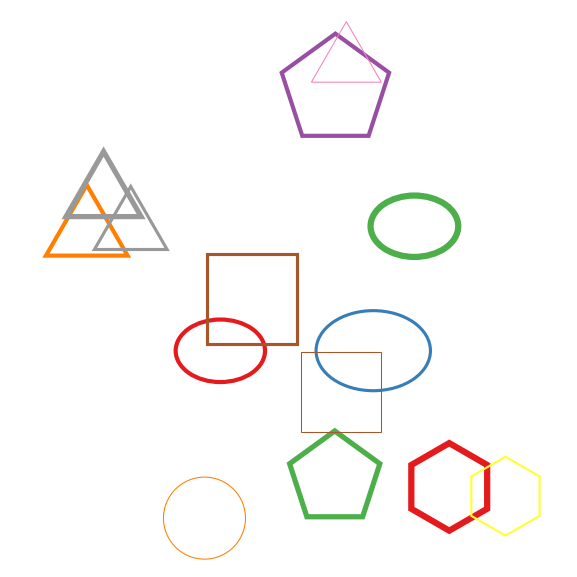[{"shape": "hexagon", "thickness": 3, "radius": 0.38, "center": [0.778, 0.156]}, {"shape": "oval", "thickness": 2, "radius": 0.39, "center": [0.382, 0.392]}, {"shape": "oval", "thickness": 1.5, "radius": 0.5, "center": [0.646, 0.392]}, {"shape": "pentagon", "thickness": 2.5, "radius": 0.41, "center": [0.58, 0.171]}, {"shape": "oval", "thickness": 3, "radius": 0.38, "center": [0.718, 0.607]}, {"shape": "pentagon", "thickness": 2, "radius": 0.49, "center": [0.581, 0.843]}, {"shape": "triangle", "thickness": 2, "radius": 0.41, "center": [0.15, 0.597]}, {"shape": "circle", "thickness": 0.5, "radius": 0.36, "center": [0.354, 0.102]}, {"shape": "hexagon", "thickness": 1, "radius": 0.34, "center": [0.875, 0.14]}, {"shape": "square", "thickness": 1.5, "radius": 0.39, "center": [0.437, 0.481]}, {"shape": "square", "thickness": 0.5, "radius": 0.35, "center": [0.591, 0.321]}, {"shape": "triangle", "thickness": 0.5, "radius": 0.35, "center": [0.6, 0.892]}, {"shape": "triangle", "thickness": 1.5, "radius": 0.36, "center": [0.226, 0.603]}, {"shape": "triangle", "thickness": 2.5, "radius": 0.38, "center": [0.179, 0.662]}]